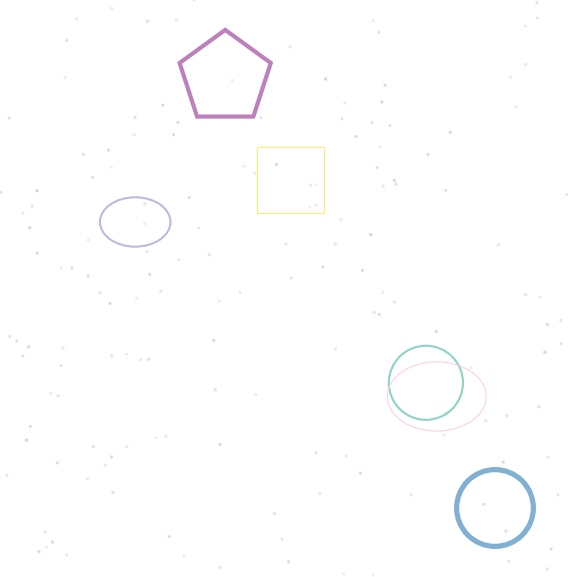[{"shape": "circle", "thickness": 1, "radius": 0.32, "center": [0.738, 0.336]}, {"shape": "oval", "thickness": 1, "radius": 0.31, "center": [0.234, 0.615]}, {"shape": "circle", "thickness": 2.5, "radius": 0.33, "center": [0.857, 0.119]}, {"shape": "oval", "thickness": 0.5, "radius": 0.43, "center": [0.756, 0.313]}, {"shape": "pentagon", "thickness": 2, "radius": 0.41, "center": [0.39, 0.864]}, {"shape": "square", "thickness": 0.5, "radius": 0.29, "center": [0.503, 0.687]}]